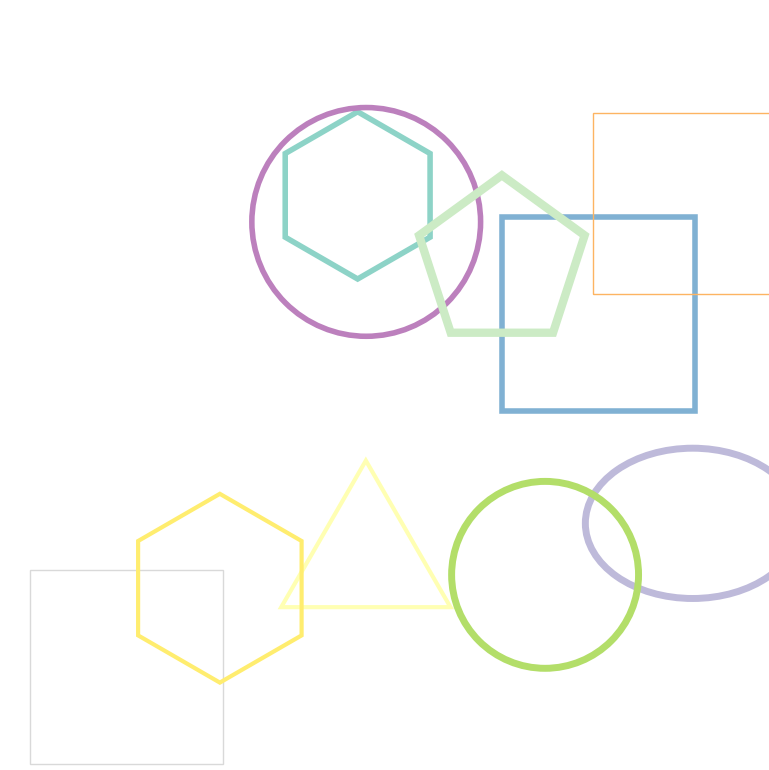[{"shape": "hexagon", "thickness": 2, "radius": 0.54, "center": [0.464, 0.746]}, {"shape": "triangle", "thickness": 1.5, "radius": 0.63, "center": [0.475, 0.275]}, {"shape": "oval", "thickness": 2.5, "radius": 0.7, "center": [0.9, 0.32]}, {"shape": "square", "thickness": 2, "radius": 0.63, "center": [0.777, 0.592]}, {"shape": "square", "thickness": 0.5, "radius": 0.59, "center": [0.888, 0.736]}, {"shape": "circle", "thickness": 2.5, "radius": 0.61, "center": [0.708, 0.253]}, {"shape": "square", "thickness": 0.5, "radius": 0.63, "center": [0.164, 0.134]}, {"shape": "circle", "thickness": 2, "radius": 0.74, "center": [0.476, 0.712]}, {"shape": "pentagon", "thickness": 3, "radius": 0.57, "center": [0.652, 0.659]}, {"shape": "hexagon", "thickness": 1.5, "radius": 0.61, "center": [0.286, 0.236]}]